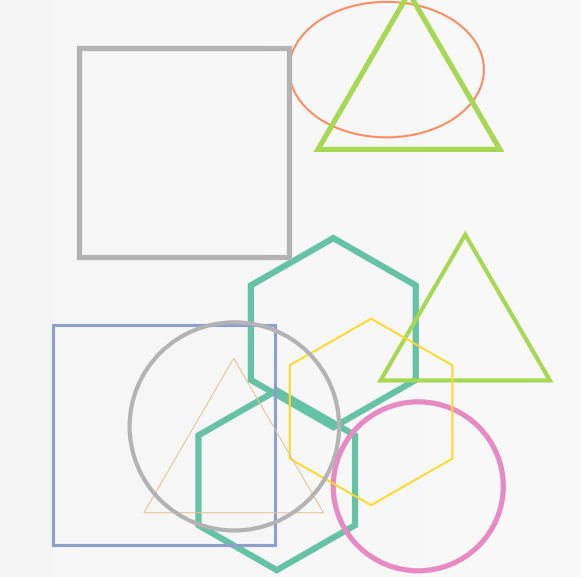[{"shape": "hexagon", "thickness": 3, "radius": 0.78, "center": [0.476, 0.167]}, {"shape": "hexagon", "thickness": 3, "radius": 0.82, "center": [0.573, 0.423]}, {"shape": "oval", "thickness": 1, "radius": 0.84, "center": [0.665, 0.879]}, {"shape": "square", "thickness": 1.5, "radius": 0.95, "center": [0.283, 0.245]}, {"shape": "circle", "thickness": 2.5, "radius": 0.73, "center": [0.72, 0.157]}, {"shape": "triangle", "thickness": 2, "radius": 0.84, "center": [0.8, 0.425]}, {"shape": "triangle", "thickness": 2.5, "radius": 0.9, "center": [0.704, 0.831]}, {"shape": "hexagon", "thickness": 1, "radius": 0.81, "center": [0.638, 0.286]}, {"shape": "triangle", "thickness": 0.5, "radius": 0.89, "center": [0.402, 0.2]}, {"shape": "circle", "thickness": 2, "radius": 0.9, "center": [0.403, 0.261]}, {"shape": "square", "thickness": 2.5, "radius": 0.91, "center": [0.316, 0.735]}]